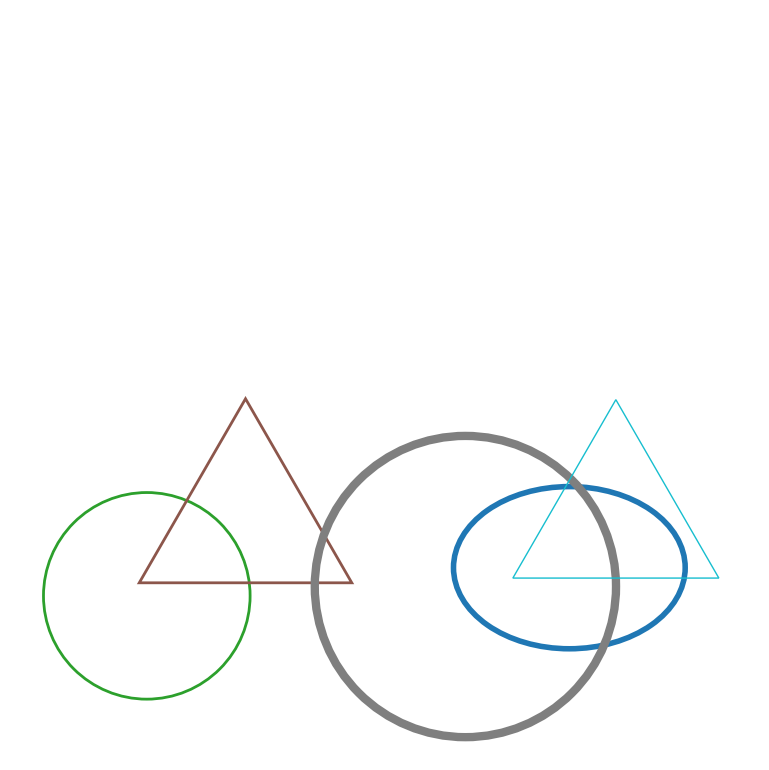[{"shape": "oval", "thickness": 2, "radius": 0.75, "center": [0.739, 0.263]}, {"shape": "circle", "thickness": 1, "radius": 0.67, "center": [0.191, 0.226]}, {"shape": "triangle", "thickness": 1, "radius": 0.8, "center": [0.319, 0.323]}, {"shape": "circle", "thickness": 3, "radius": 0.98, "center": [0.604, 0.238]}, {"shape": "triangle", "thickness": 0.5, "radius": 0.77, "center": [0.8, 0.326]}]